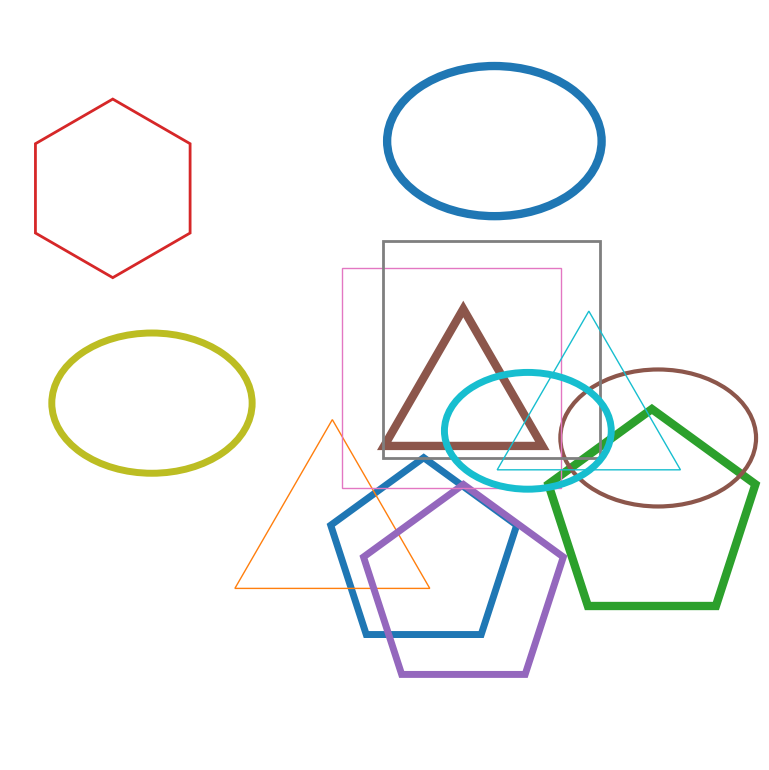[{"shape": "oval", "thickness": 3, "radius": 0.7, "center": [0.642, 0.817]}, {"shape": "pentagon", "thickness": 2.5, "radius": 0.63, "center": [0.55, 0.279]}, {"shape": "triangle", "thickness": 0.5, "radius": 0.73, "center": [0.432, 0.309]}, {"shape": "pentagon", "thickness": 3, "radius": 0.71, "center": [0.847, 0.327]}, {"shape": "hexagon", "thickness": 1, "radius": 0.58, "center": [0.146, 0.755]}, {"shape": "pentagon", "thickness": 2.5, "radius": 0.68, "center": [0.602, 0.234]}, {"shape": "triangle", "thickness": 3, "radius": 0.59, "center": [0.602, 0.48]}, {"shape": "oval", "thickness": 1.5, "radius": 0.64, "center": [0.855, 0.431]}, {"shape": "square", "thickness": 0.5, "radius": 0.71, "center": [0.586, 0.509]}, {"shape": "square", "thickness": 1, "radius": 0.7, "center": [0.638, 0.546]}, {"shape": "oval", "thickness": 2.5, "radius": 0.65, "center": [0.197, 0.476]}, {"shape": "triangle", "thickness": 0.5, "radius": 0.69, "center": [0.765, 0.459]}, {"shape": "oval", "thickness": 2.5, "radius": 0.54, "center": [0.686, 0.441]}]